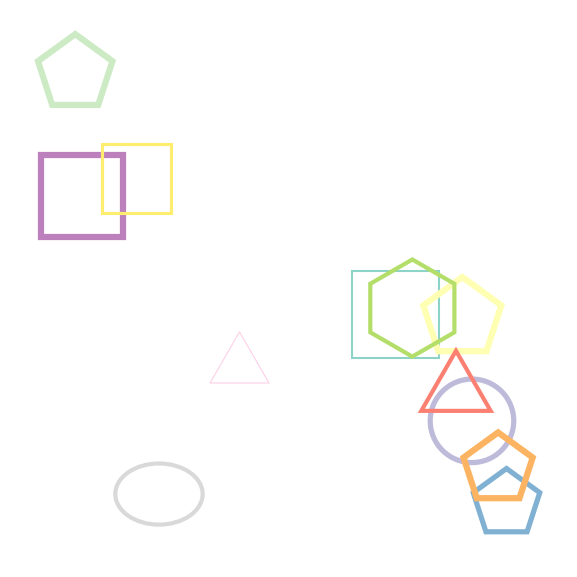[{"shape": "square", "thickness": 1, "radius": 0.38, "center": [0.686, 0.454]}, {"shape": "pentagon", "thickness": 3, "radius": 0.35, "center": [0.801, 0.448]}, {"shape": "circle", "thickness": 2.5, "radius": 0.36, "center": [0.817, 0.27]}, {"shape": "triangle", "thickness": 2, "radius": 0.35, "center": [0.79, 0.322]}, {"shape": "pentagon", "thickness": 2.5, "radius": 0.3, "center": [0.877, 0.127]}, {"shape": "pentagon", "thickness": 3, "radius": 0.31, "center": [0.863, 0.187]}, {"shape": "hexagon", "thickness": 2, "radius": 0.42, "center": [0.714, 0.466]}, {"shape": "triangle", "thickness": 0.5, "radius": 0.29, "center": [0.415, 0.365]}, {"shape": "oval", "thickness": 2, "radius": 0.38, "center": [0.275, 0.144]}, {"shape": "square", "thickness": 3, "radius": 0.35, "center": [0.142, 0.659]}, {"shape": "pentagon", "thickness": 3, "radius": 0.34, "center": [0.13, 0.872]}, {"shape": "square", "thickness": 1.5, "radius": 0.3, "center": [0.236, 0.69]}]